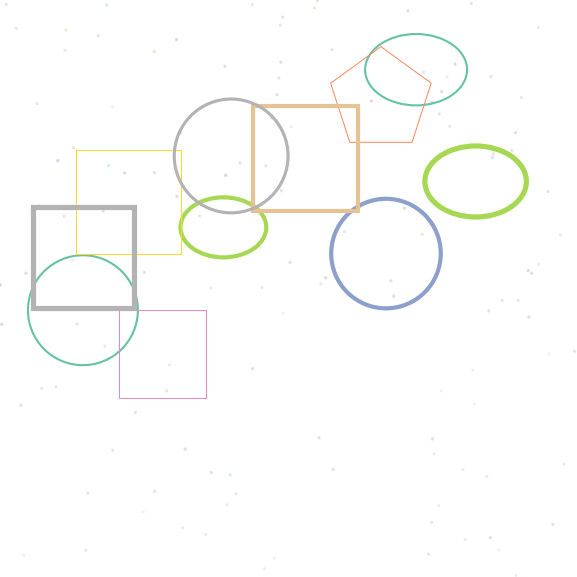[{"shape": "oval", "thickness": 1, "radius": 0.44, "center": [0.72, 0.878]}, {"shape": "circle", "thickness": 1, "radius": 0.48, "center": [0.144, 0.462]}, {"shape": "pentagon", "thickness": 0.5, "radius": 0.46, "center": [0.66, 0.827]}, {"shape": "circle", "thickness": 2, "radius": 0.47, "center": [0.668, 0.56]}, {"shape": "square", "thickness": 0.5, "radius": 0.38, "center": [0.281, 0.386]}, {"shape": "oval", "thickness": 2, "radius": 0.37, "center": [0.387, 0.605]}, {"shape": "oval", "thickness": 2.5, "radius": 0.44, "center": [0.824, 0.685]}, {"shape": "square", "thickness": 0.5, "radius": 0.45, "center": [0.222, 0.649]}, {"shape": "square", "thickness": 2, "radius": 0.45, "center": [0.529, 0.725]}, {"shape": "circle", "thickness": 1.5, "radius": 0.49, "center": [0.4, 0.729]}, {"shape": "square", "thickness": 2.5, "radius": 0.44, "center": [0.144, 0.554]}]